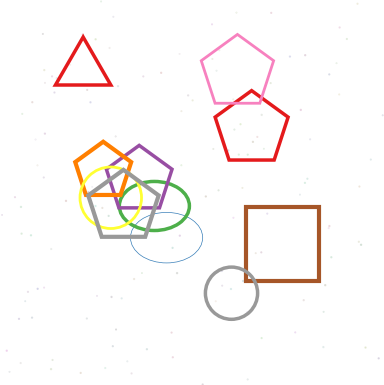[{"shape": "pentagon", "thickness": 2.5, "radius": 0.5, "center": [0.654, 0.665]}, {"shape": "triangle", "thickness": 2.5, "radius": 0.42, "center": [0.216, 0.821]}, {"shape": "oval", "thickness": 0.5, "radius": 0.47, "center": [0.433, 0.383]}, {"shape": "oval", "thickness": 2.5, "radius": 0.46, "center": [0.401, 0.465]}, {"shape": "pentagon", "thickness": 2.5, "radius": 0.45, "center": [0.362, 0.533]}, {"shape": "pentagon", "thickness": 3, "radius": 0.38, "center": [0.268, 0.555]}, {"shape": "circle", "thickness": 2, "radius": 0.4, "center": [0.288, 0.486]}, {"shape": "square", "thickness": 3, "radius": 0.48, "center": [0.733, 0.367]}, {"shape": "pentagon", "thickness": 2, "radius": 0.49, "center": [0.617, 0.812]}, {"shape": "pentagon", "thickness": 3, "radius": 0.48, "center": [0.321, 0.463]}, {"shape": "circle", "thickness": 2.5, "radius": 0.34, "center": [0.601, 0.238]}]